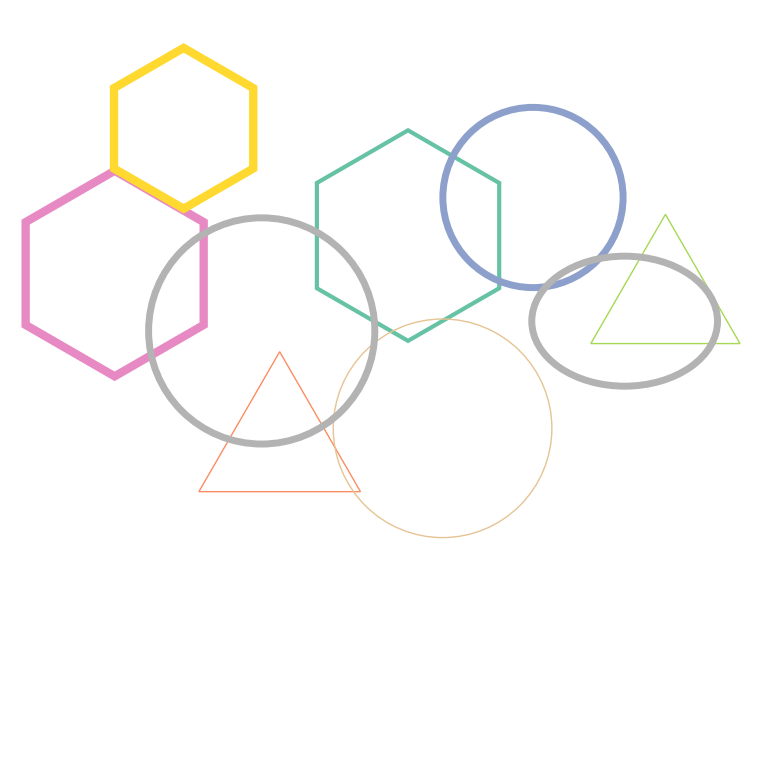[{"shape": "hexagon", "thickness": 1.5, "radius": 0.68, "center": [0.53, 0.694]}, {"shape": "triangle", "thickness": 0.5, "radius": 0.61, "center": [0.363, 0.422]}, {"shape": "circle", "thickness": 2.5, "radius": 0.59, "center": [0.692, 0.744]}, {"shape": "hexagon", "thickness": 3, "radius": 0.67, "center": [0.149, 0.645]}, {"shape": "triangle", "thickness": 0.5, "radius": 0.56, "center": [0.864, 0.61]}, {"shape": "hexagon", "thickness": 3, "radius": 0.52, "center": [0.238, 0.833]}, {"shape": "circle", "thickness": 0.5, "radius": 0.71, "center": [0.575, 0.444]}, {"shape": "circle", "thickness": 2.5, "radius": 0.73, "center": [0.34, 0.57]}, {"shape": "oval", "thickness": 2.5, "radius": 0.6, "center": [0.811, 0.583]}]